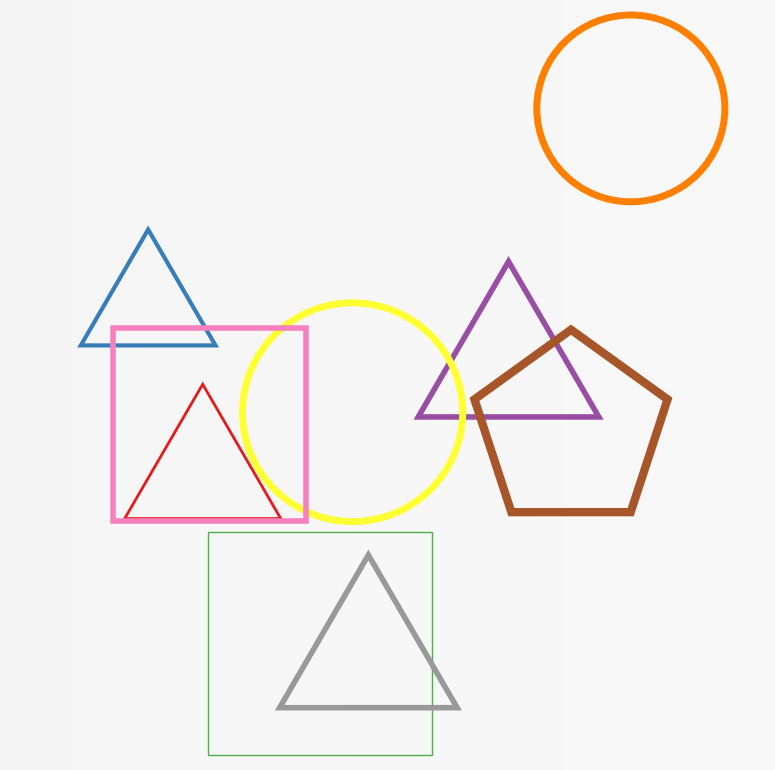[{"shape": "triangle", "thickness": 1, "radius": 0.58, "center": [0.262, 0.385]}, {"shape": "triangle", "thickness": 1.5, "radius": 0.5, "center": [0.191, 0.602]}, {"shape": "square", "thickness": 0.5, "radius": 0.72, "center": [0.413, 0.164]}, {"shape": "triangle", "thickness": 2, "radius": 0.67, "center": [0.656, 0.526]}, {"shape": "circle", "thickness": 2.5, "radius": 0.61, "center": [0.814, 0.859]}, {"shape": "circle", "thickness": 2.5, "radius": 0.71, "center": [0.455, 0.465]}, {"shape": "pentagon", "thickness": 3, "radius": 0.65, "center": [0.737, 0.441]}, {"shape": "square", "thickness": 2, "radius": 0.62, "center": [0.27, 0.449]}, {"shape": "triangle", "thickness": 2, "radius": 0.66, "center": [0.475, 0.147]}]